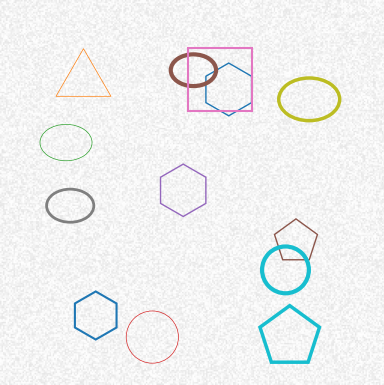[{"shape": "hexagon", "thickness": 1.5, "radius": 0.31, "center": [0.249, 0.181]}, {"shape": "hexagon", "thickness": 1, "radius": 0.34, "center": [0.594, 0.768]}, {"shape": "triangle", "thickness": 0.5, "radius": 0.41, "center": [0.217, 0.791]}, {"shape": "oval", "thickness": 0.5, "radius": 0.34, "center": [0.171, 0.63]}, {"shape": "circle", "thickness": 0.5, "radius": 0.34, "center": [0.396, 0.124]}, {"shape": "hexagon", "thickness": 1, "radius": 0.34, "center": [0.476, 0.506]}, {"shape": "pentagon", "thickness": 1, "radius": 0.29, "center": [0.769, 0.373]}, {"shape": "oval", "thickness": 3, "radius": 0.29, "center": [0.502, 0.818]}, {"shape": "square", "thickness": 1.5, "radius": 0.41, "center": [0.572, 0.793]}, {"shape": "oval", "thickness": 2, "radius": 0.31, "center": [0.182, 0.466]}, {"shape": "oval", "thickness": 2.5, "radius": 0.4, "center": [0.803, 0.742]}, {"shape": "circle", "thickness": 3, "radius": 0.3, "center": [0.742, 0.299]}, {"shape": "pentagon", "thickness": 2.5, "radius": 0.41, "center": [0.753, 0.125]}]